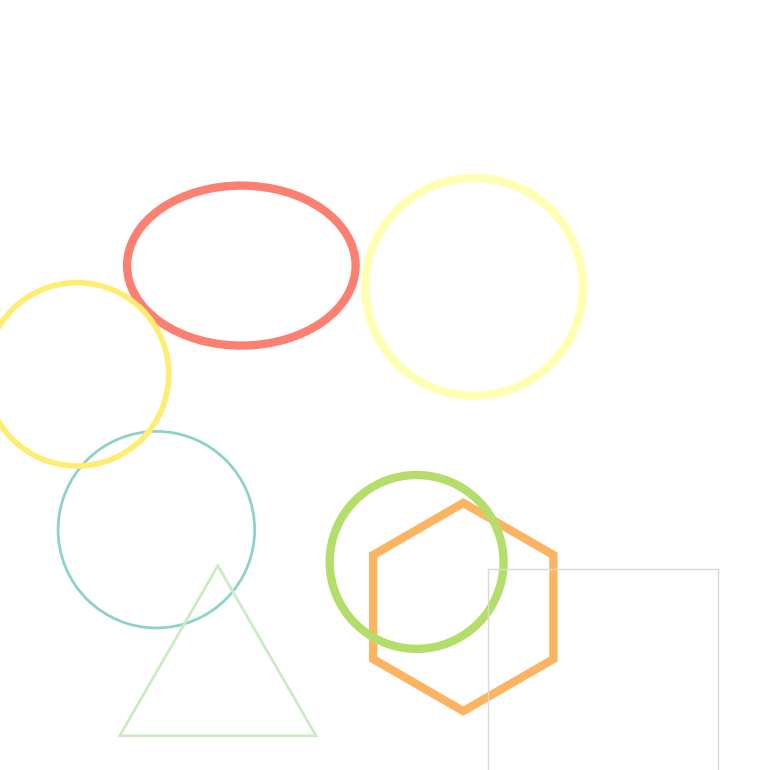[{"shape": "circle", "thickness": 1, "radius": 0.64, "center": [0.203, 0.312]}, {"shape": "circle", "thickness": 3, "radius": 0.71, "center": [0.616, 0.627]}, {"shape": "oval", "thickness": 3, "radius": 0.74, "center": [0.313, 0.655]}, {"shape": "hexagon", "thickness": 3, "radius": 0.68, "center": [0.602, 0.212]}, {"shape": "circle", "thickness": 3, "radius": 0.56, "center": [0.541, 0.27]}, {"shape": "square", "thickness": 0.5, "radius": 0.75, "center": [0.783, 0.112]}, {"shape": "triangle", "thickness": 1, "radius": 0.74, "center": [0.283, 0.118]}, {"shape": "circle", "thickness": 2, "radius": 0.6, "center": [0.1, 0.514]}]